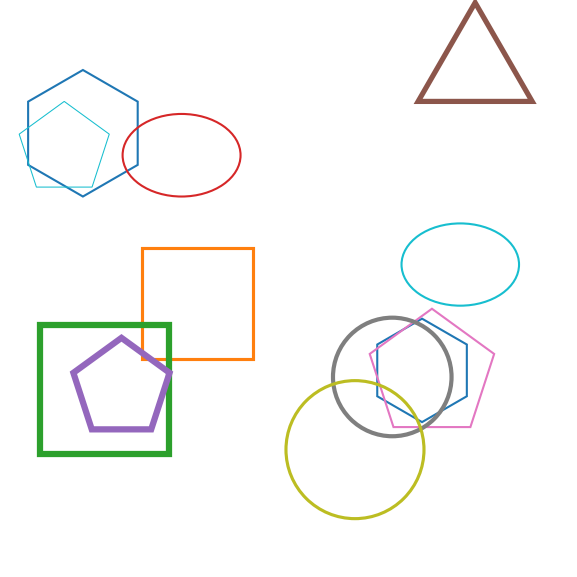[{"shape": "hexagon", "thickness": 1, "radius": 0.45, "center": [0.731, 0.358]}, {"shape": "hexagon", "thickness": 1, "radius": 0.55, "center": [0.144, 0.768]}, {"shape": "square", "thickness": 1.5, "radius": 0.48, "center": [0.342, 0.474]}, {"shape": "square", "thickness": 3, "radius": 0.56, "center": [0.181, 0.324]}, {"shape": "oval", "thickness": 1, "radius": 0.51, "center": [0.314, 0.73]}, {"shape": "pentagon", "thickness": 3, "radius": 0.44, "center": [0.21, 0.327]}, {"shape": "triangle", "thickness": 2.5, "radius": 0.57, "center": [0.823, 0.881]}, {"shape": "pentagon", "thickness": 1, "radius": 0.57, "center": [0.748, 0.351]}, {"shape": "circle", "thickness": 2, "radius": 0.51, "center": [0.679, 0.346]}, {"shape": "circle", "thickness": 1.5, "radius": 0.6, "center": [0.615, 0.221]}, {"shape": "pentagon", "thickness": 0.5, "radius": 0.41, "center": [0.111, 0.742]}, {"shape": "oval", "thickness": 1, "radius": 0.51, "center": [0.797, 0.541]}]